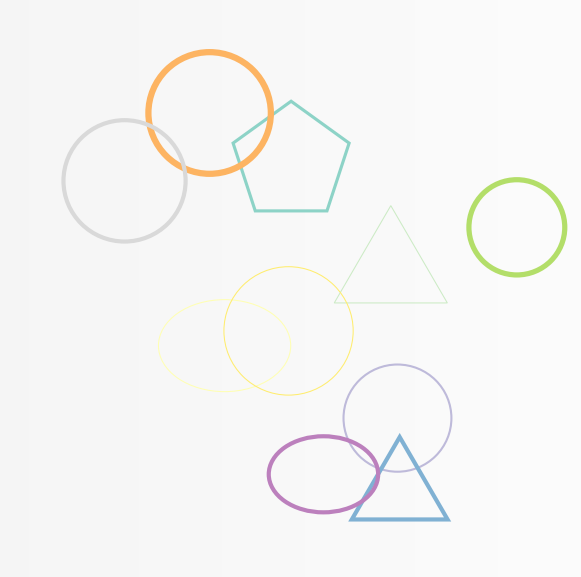[{"shape": "pentagon", "thickness": 1.5, "radius": 0.52, "center": [0.501, 0.719]}, {"shape": "oval", "thickness": 0.5, "radius": 0.57, "center": [0.386, 0.401]}, {"shape": "circle", "thickness": 1, "radius": 0.46, "center": [0.684, 0.275]}, {"shape": "triangle", "thickness": 2, "radius": 0.48, "center": [0.688, 0.147]}, {"shape": "circle", "thickness": 3, "radius": 0.53, "center": [0.361, 0.804]}, {"shape": "circle", "thickness": 2.5, "radius": 0.41, "center": [0.889, 0.605]}, {"shape": "circle", "thickness": 2, "radius": 0.53, "center": [0.214, 0.686]}, {"shape": "oval", "thickness": 2, "radius": 0.47, "center": [0.556, 0.178]}, {"shape": "triangle", "thickness": 0.5, "radius": 0.56, "center": [0.672, 0.531]}, {"shape": "circle", "thickness": 0.5, "radius": 0.56, "center": [0.496, 0.426]}]